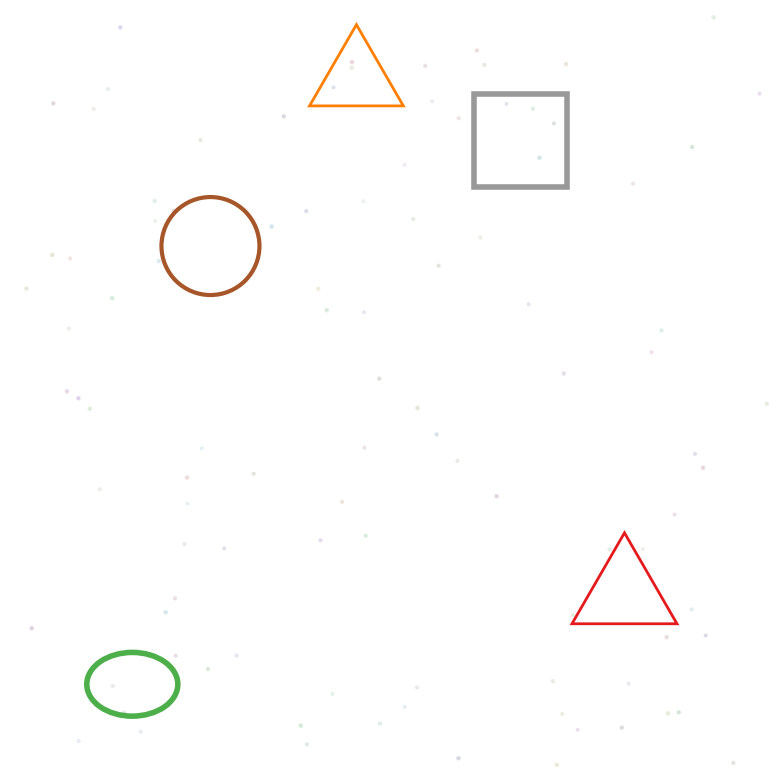[{"shape": "triangle", "thickness": 1, "radius": 0.39, "center": [0.811, 0.229]}, {"shape": "oval", "thickness": 2, "radius": 0.3, "center": [0.172, 0.111]}, {"shape": "triangle", "thickness": 1, "radius": 0.35, "center": [0.463, 0.898]}, {"shape": "circle", "thickness": 1.5, "radius": 0.32, "center": [0.273, 0.68]}, {"shape": "square", "thickness": 2, "radius": 0.3, "center": [0.676, 0.818]}]